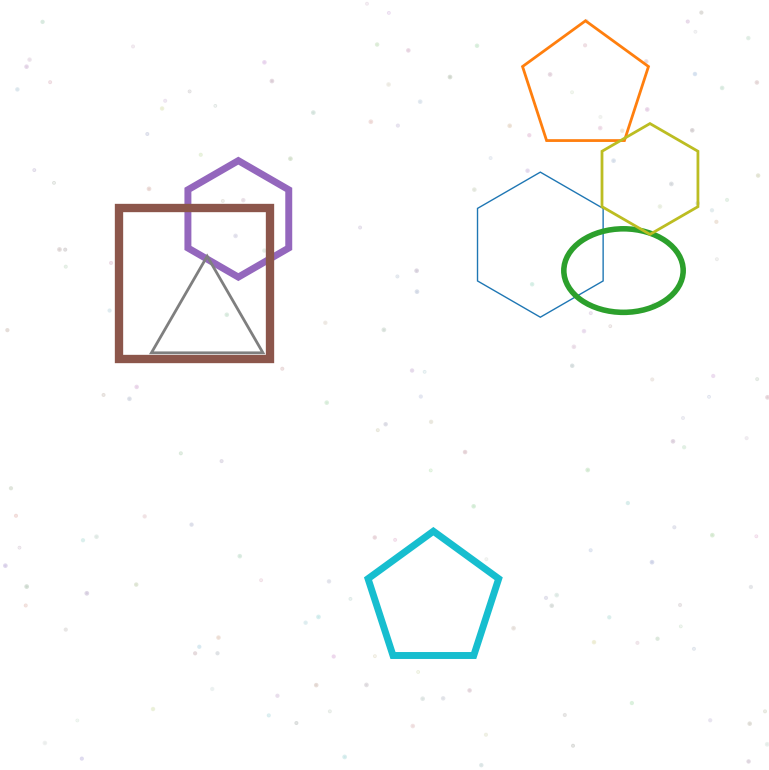[{"shape": "hexagon", "thickness": 0.5, "radius": 0.47, "center": [0.702, 0.682]}, {"shape": "pentagon", "thickness": 1, "radius": 0.43, "center": [0.76, 0.887]}, {"shape": "oval", "thickness": 2, "radius": 0.39, "center": [0.81, 0.649]}, {"shape": "hexagon", "thickness": 2.5, "radius": 0.38, "center": [0.31, 0.716]}, {"shape": "square", "thickness": 3, "radius": 0.49, "center": [0.252, 0.631]}, {"shape": "triangle", "thickness": 1, "radius": 0.42, "center": [0.269, 0.584]}, {"shape": "hexagon", "thickness": 1, "radius": 0.36, "center": [0.844, 0.768]}, {"shape": "pentagon", "thickness": 2.5, "radius": 0.45, "center": [0.563, 0.221]}]